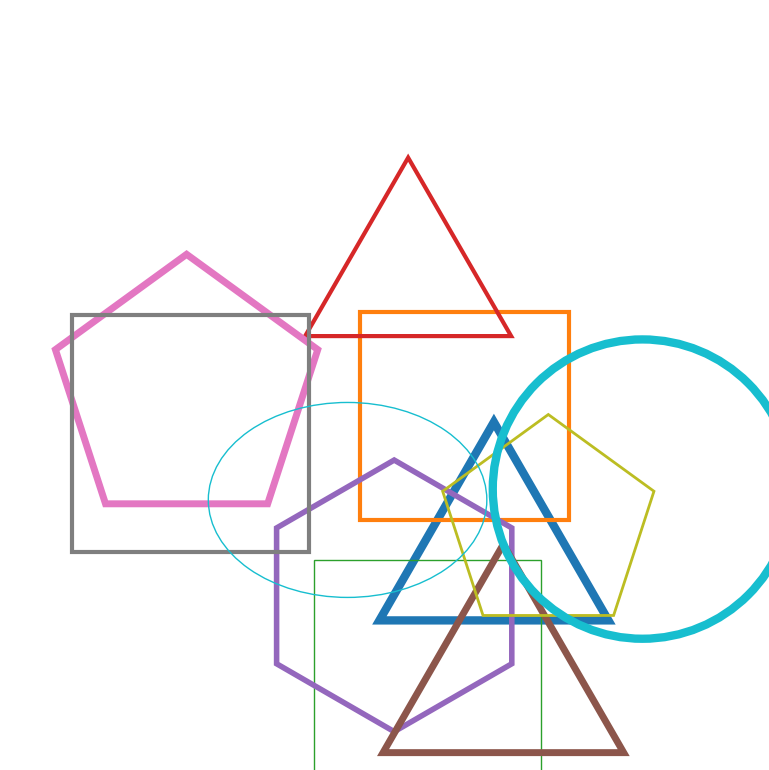[{"shape": "triangle", "thickness": 3, "radius": 0.86, "center": [0.641, 0.28]}, {"shape": "square", "thickness": 1.5, "radius": 0.68, "center": [0.604, 0.46]}, {"shape": "square", "thickness": 0.5, "radius": 0.74, "center": [0.555, 0.126]}, {"shape": "triangle", "thickness": 1.5, "radius": 0.77, "center": [0.53, 0.641]}, {"shape": "hexagon", "thickness": 2, "radius": 0.88, "center": [0.512, 0.226]}, {"shape": "triangle", "thickness": 2.5, "radius": 0.9, "center": [0.654, 0.113]}, {"shape": "pentagon", "thickness": 2.5, "radius": 0.9, "center": [0.242, 0.491]}, {"shape": "square", "thickness": 1.5, "radius": 0.77, "center": [0.248, 0.437]}, {"shape": "pentagon", "thickness": 1, "radius": 0.72, "center": [0.712, 0.317]}, {"shape": "oval", "thickness": 0.5, "radius": 0.9, "center": [0.451, 0.351]}, {"shape": "circle", "thickness": 3, "radius": 0.97, "center": [0.834, 0.365]}]